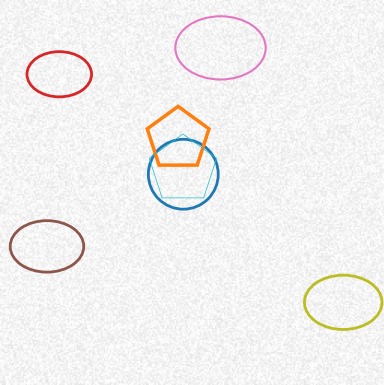[{"shape": "circle", "thickness": 2, "radius": 0.45, "center": [0.476, 0.547]}, {"shape": "pentagon", "thickness": 2.5, "radius": 0.42, "center": [0.463, 0.639]}, {"shape": "oval", "thickness": 2, "radius": 0.42, "center": [0.154, 0.807]}, {"shape": "oval", "thickness": 2, "radius": 0.48, "center": [0.122, 0.36]}, {"shape": "oval", "thickness": 1.5, "radius": 0.59, "center": [0.573, 0.876]}, {"shape": "oval", "thickness": 2, "radius": 0.5, "center": [0.892, 0.215]}, {"shape": "pentagon", "thickness": 0.5, "radius": 0.46, "center": [0.475, 0.56]}]